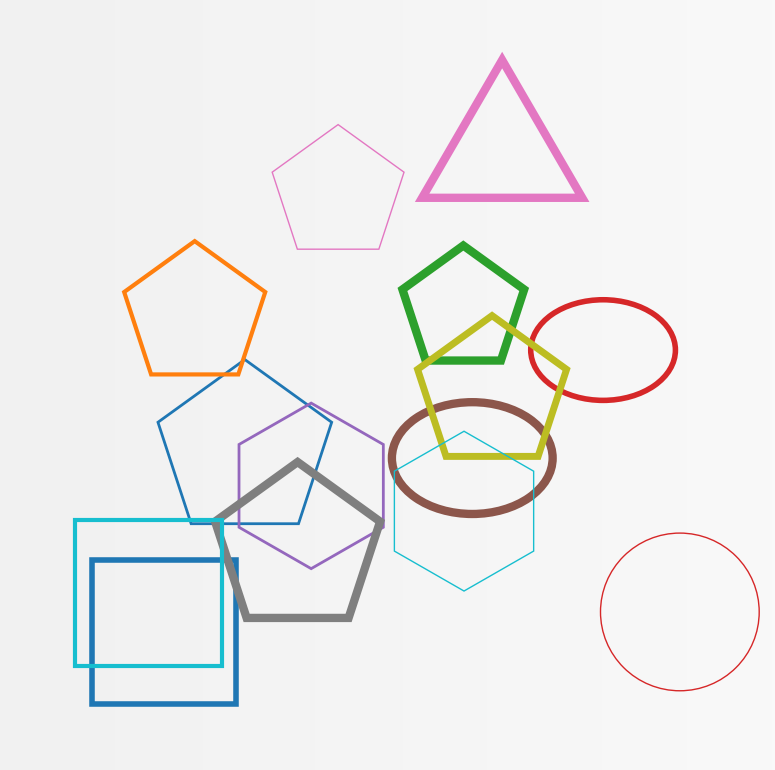[{"shape": "square", "thickness": 2, "radius": 0.47, "center": [0.212, 0.179]}, {"shape": "pentagon", "thickness": 1, "radius": 0.59, "center": [0.316, 0.415]}, {"shape": "pentagon", "thickness": 1.5, "radius": 0.48, "center": [0.251, 0.591]}, {"shape": "pentagon", "thickness": 3, "radius": 0.41, "center": [0.598, 0.599]}, {"shape": "circle", "thickness": 0.5, "radius": 0.51, "center": [0.877, 0.205]}, {"shape": "oval", "thickness": 2, "radius": 0.47, "center": [0.778, 0.545]}, {"shape": "hexagon", "thickness": 1, "radius": 0.54, "center": [0.402, 0.369]}, {"shape": "oval", "thickness": 3, "radius": 0.52, "center": [0.609, 0.405]}, {"shape": "pentagon", "thickness": 0.5, "radius": 0.45, "center": [0.436, 0.749]}, {"shape": "triangle", "thickness": 3, "radius": 0.6, "center": [0.648, 0.803]}, {"shape": "pentagon", "thickness": 3, "radius": 0.56, "center": [0.384, 0.288]}, {"shape": "pentagon", "thickness": 2.5, "radius": 0.51, "center": [0.635, 0.489]}, {"shape": "square", "thickness": 1.5, "radius": 0.48, "center": [0.191, 0.23]}, {"shape": "hexagon", "thickness": 0.5, "radius": 0.52, "center": [0.599, 0.336]}]